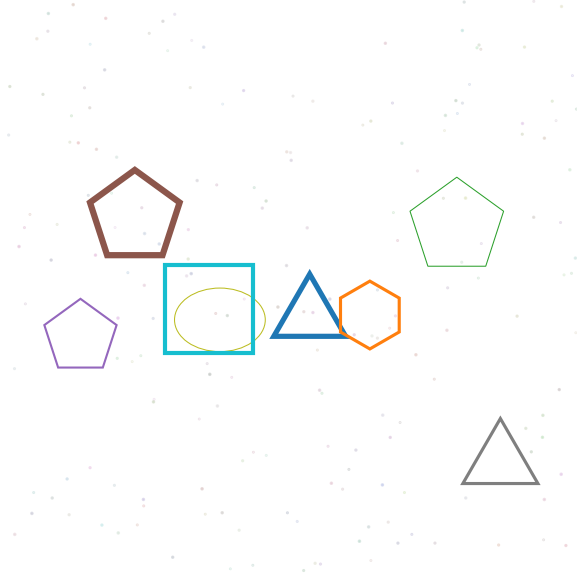[{"shape": "triangle", "thickness": 2.5, "radius": 0.36, "center": [0.536, 0.453]}, {"shape": "hexagon", "thickness": 1.5, "radius": 0.29, "center": [0.64, 0.454]}, {"shape": "pentagon", "thickness": 0.5, "radius": 0.43, "center": [0.791, 0.607]}, {"shape": "pentagon", "thickness": 1, "radius": 0.33, "center": [0.139, 0.416]}, {"shape": "pentagon", "thickness": 3, "radius": 0.41, "center": [0.233, 0.623]}, {"shape": "triangle", "thickness": 1.5, "radius": 0.38, "center": [0.866, 0.199]}, {"shape": "oval", "thickness": 0.5, "radius": 0.39, "center": [0.381, 0.445]}, {"shape": "square", "thickness": 2, "radius": 0.38, "center": [0.362, 0.464]}]